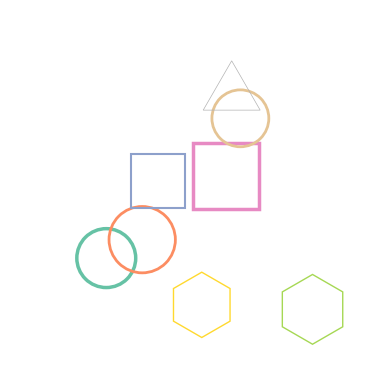[{"shape": "circle", "thickness": 2.5, "radius": 0.38, "center": [0.276, 0.33]}, {"shape": "circle", "thickness": 2, "radius": 0.43, "center": [0.369, 0.377]}, {"shape": "square", "thickness": 1.5, "radius": 0.35, "center": [0.41, 0.529]}, {"shape": "square", "thickness": 2.5, "radius": 0.43, "center": [0.586, 0.543]}, {"shape": "hexagon", "thickness": 1, "radius": 0.45, "center": [0.812, 0.197]}, {"shape": "hexagon", "thickness": 1, "radius": 0.42, "center": [0.524, 0.208]}, {"shape": "circle", "thickness": 2, "radius": 0.37, "center": [0.624, 0.693]}, {"shape": "triangle", "thickness": 0.5, "radius": 0.43, "center": [0.602, 0.757]}]